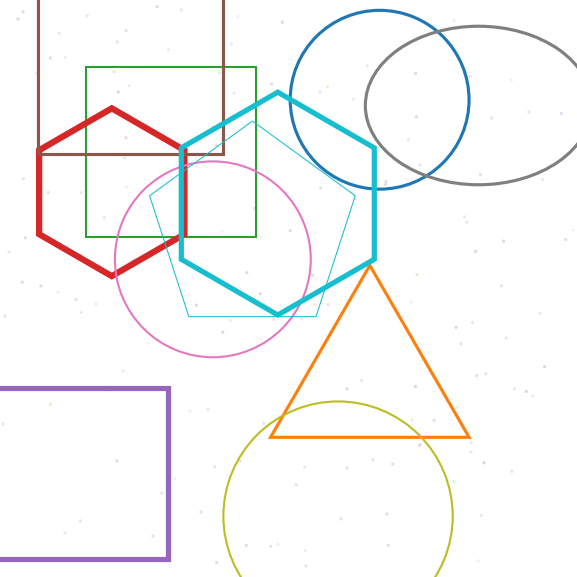[{"shape": "circle", "thickness": 1.5, "radius": 0.77, "center": [0.657, 0.826]}, {"shape": "triangle", "thickness": 1.5, "radius": 0.99, "center": [0.64, 0.341]}, {"shape": "square", "thickness": 1, "radius": 0.74, "center": [0.295, 0.736]}, {"shape": "hexagon", "thickness": 3, "radius": 0.73, "center": [0.194, 0.666]}, {"shape": "square", "thickness": 2.5, "radius": 0.74, "center": [0.144, 0.179]}, {"shape": "square", "thickness": 1.5, "radius": 0.8, "center": [0.226, 0.892]}, {"shape": "circle", "thickness": 1, "radius": 0.85, "center": [0.369, 0.55]}, {"shape": "oval", "thickness": 1.5, "radius": 0.98, "center": [0.829, 0.816]}, {"shape": "circle", "thickness": 1, "radius": 0.99, "center": [0.585, 0.105]}, {"shape": "pentagon", "thickness": 0.5, "radius": 0.94, "center": [0.437, 0.602]}, {"shape": "hexagon", "thickness": 2.5, "radius": 0.96, "center": [0.481, 0.647]}]